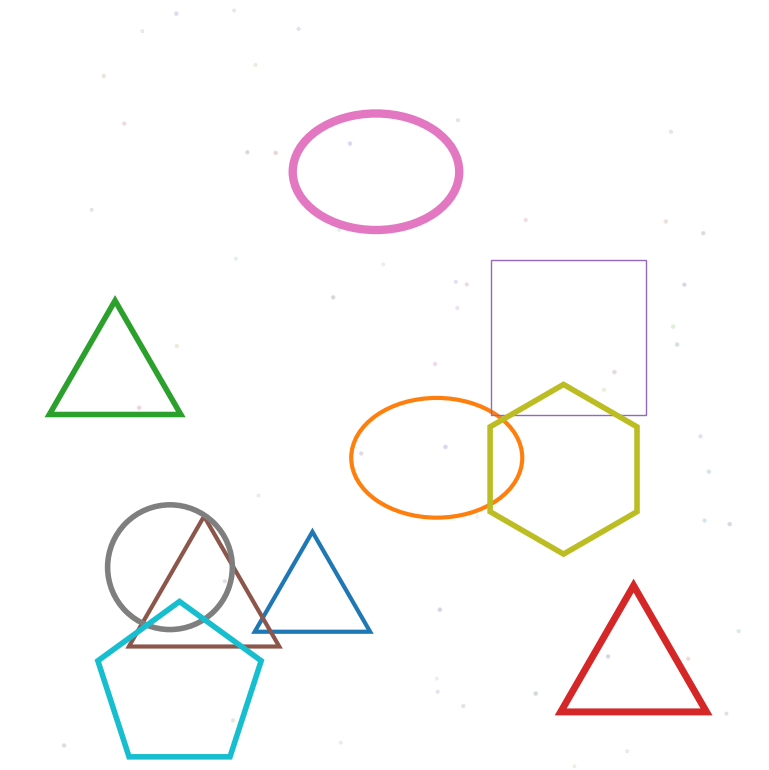[{"shape": "triangle", "thickness": 1.5, "radius": 0.43, "center": [0.406, 0.223]}, {"shape": "oval", "thickness": 1.5, "radius": 0.56, "center": [0.567, 0.405]}, {"shape": "triangle", "thickness": 2, "radius": 0.49, "center": [0.149, 0.511]}, {"shape": "triangle", "thickness": 2.5, "radius": 0.55, "center": [0.823, 0.13]}, {"shape": "square", "thickness": 0.5, "radius": 0.5, "center": [0.738, 0.562]}, {"shape": "triangle", "thickness": 1.5, "radius": 0.56, "center": [0.265, 0.217]}, {"shape": "oval", "thickness": 3, "radius": 0.54, "center": [0.488, 0.777]}, {"shape": "circle", "thickness": 2, "radius": 0.4, "center": [0.221, 0.263]}, {"shape": "hexagon", "thickness": 2, "radius": 0.55, "center": [0.732, 0.391]}, {"shape": "pentagon", "thickness": 2, "radius": 0.56, "center": [0.233, 0.107]}]